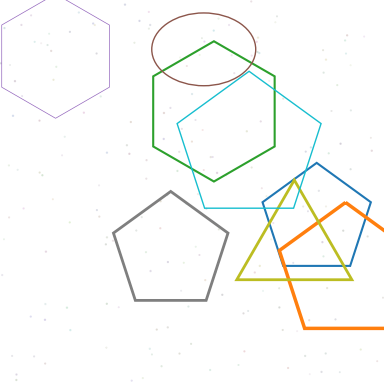[{"shape": "pentagon", "thickness": 1.5, "radius": 0.74, "center": [0.823, 0.429]}, {"shape": "pentagon", "thickness": 2.5, "radius": 0.9, "center": [0.898, 0.293]}, {"shape": "hexagon", "thickness": 1.5, "radius": 0.91, "center": [0.556, 0.711]}, {"shape": "hexagon", "thickness": 0.5, "radius": 0.81, "center": [0.144, 0.854]}, {"shape": "oval", "thickness": 1, "radius": 0.68, "center": [0.529, 0.872]}, {"shape": "pentagon", "thickness": 2, "radius": 0.78, "center": [0.443, 0.346]}, {"shape": "triangle", "thickness": 2, "radius": 0.86, "center": [0.764, 0.36]}, {"shape": "pentagon", "thickness": 1, "radius": 0.98, "center": [0.647, 0.618]}]